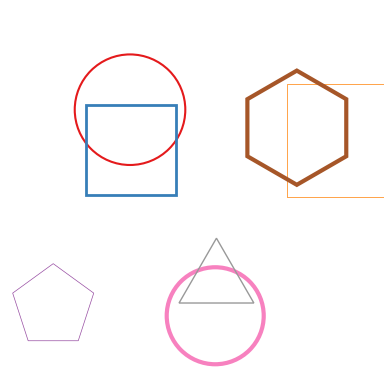[{"shape": "circle", "thickness": 1.5, "radius": 0.72, "center": [0.338, 0.715]}, {"shape": "square", "thickness": 2, "radius": 0.58, "center": [0.341, 0.609]}, {"shape": "pentagon", "thickness": 0.5, "radius": 0.55, "center": [0.138, 0.204]}, {"shape": "square", "thickness": 0.5, "radius": 0.73, "center": [0.892, 0.635]}, {"shape": "hexagon", "thickness": 3, "radius": 0.74, "center": [0.771, 0.668]}, {"shape": "circle", "thickness": 3, "radius": 0.63, "center": [0.559, 0.18]}, {"shape": "triangle", "thickness": 1, "radius": 0.56, "center": [0.562, 0.269]}]